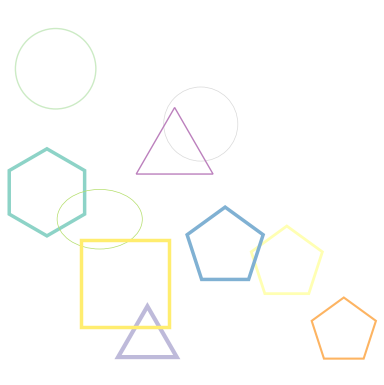[{"shape": "hexagon", "thickness": 2.5, "radius": 0.57, "center": [0.122, 0.5]}, {"shape": "pentagon", "thickness": 2, "radius": 0.49, "center": [0.745, 0.316]}, {"shape": "triangle", "thickness": 3, "radius": 0.44, "center": [0.383, 0.116]}, {"shape": "pentagon", "thickness": 2.5, "radius": 0.52, "center": [0.585, 0.358]}, {"shape": "pentagon", "thickness": 1.5, "radius": 0.44, "center": [0.893, 0.139]}, {"shape": "oval", "thickness": 0.5, "radius": 0.55, "center": [0.259, 0.431]}, {"shape": "circle", "thickness": 0.5, "radius": 0.48, "center": [0.521, 0.678]}, {"shape": "triangle", "thickness": 1, "radius": 0.58, "center": [0.454, 0.606]}, {"shape": "circle", "thickness": 1, "radius": 0.52, "center": [0.145, 0.821]}, {"shape": "square", "thickness": 2.5, "radius": 0.57, "center": [0.325, 0.263]}]